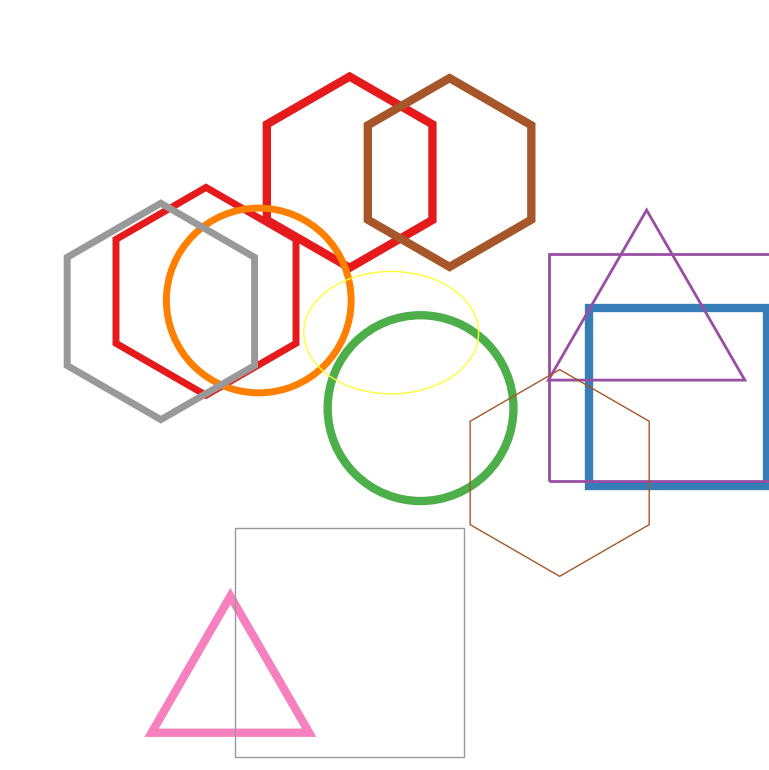[{"shape": "hexagon", "thickness": 3, "radius": 0.62, "center": [0.454, 0.776]}, {"shape": "hexagon", "thickness": 2.5, "radius": 0.67, "center": [0.268, 0.622]}, {"shape": "square", "thickness": 3, "radius": 0.58, "center": [0.88, 0.485]}, {"shape": "circle", "thickness": 3, "radius": 0.6, "center": [0.546, 0.47]}, {"shape": "square", "thickness": 1, "radius": 0.74, "center": [0.861, 0.523]}, {"shape": "triangle", "thickness": 1, "radius": 0.74, "center": [0.84, 0.58]}, {"shape": "circle", "thickness": 2.5, "radius": 0.6, "center": [0.336, 0.61]}, {"shape": "oval", "thickness": 0.5, "radius": 0.57, "center": [0.508, 0.568]}, {"shape": "hexagon", "thickness": 3, "radius": 0.61, "center": [0.584, 0.776]}, {"shape": "hexagon", "thickness": 0.5, "radius": 0.67, "center": [0.727, 0.386]}, {"shape": "triangle", "thickness": 3, "radius": 0.59, "center": [0.299, 0.108]}, {"shape": "hexagon", "thickness": 2.5, "radius": 0.7, "center": [0.209, 0.596]}, {"shape": "square", "thickness": 0.5, "radius": 0.74, "center": [0.454, 0.166]}]